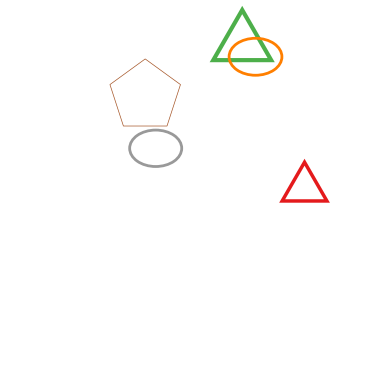[{"shape": "triangle", "thickness": 2.5, "radius": 0.34, "center": [0.791, 0.512]}, {"shape": "triangle", "thickness": 3, "radius": 0.43, "center": [0.629, 0.887]}, {"shape": "oval", "thickness": 2, "radius": 0.34, "center": [0.664, 0.853]}, {"shape": "pentagon", "thickness": 0.5, "radius": 0.48, "center": [0.377, 0.751]}, {"shape": "oval", "thickness": 2, "radius": 0.34, "center": [0.404, 0.615]}]